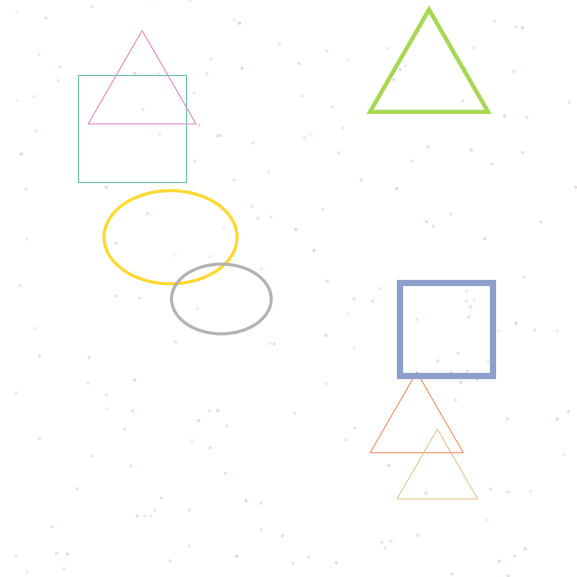[{"shape": "square", "thickness": 0.5, "radius": 0.46, "center": [0.228, 0.777]}, {"shape": "triangle", "thickness": 0.5, "radius": 0.47, "center": [0.722, 0.262]}, {"shape": "square", "thickness": 3, "radius": 0.4, "center": [0.773, 0.429]}, {"shape": "triangle", "thickness": 0.5, "radius": 0.54, "center": [0.246, 0.838]}, {"shape": "triangle", "thickness": 2, "radius": 0.59, "center": [0.743, 0.864]}, {"shape": "oval", "thickness": 1.5, "radius": 0.58, "center": [0.295, 0.588]}, {"shape": "triangle", "thickness": 0.5, "radius": 0.4, "center": [0.757, 0.175]}, {"shape": "oval", "thickness": 1.5, "radius": 0.43, "center": [0.383, 0.481]}]